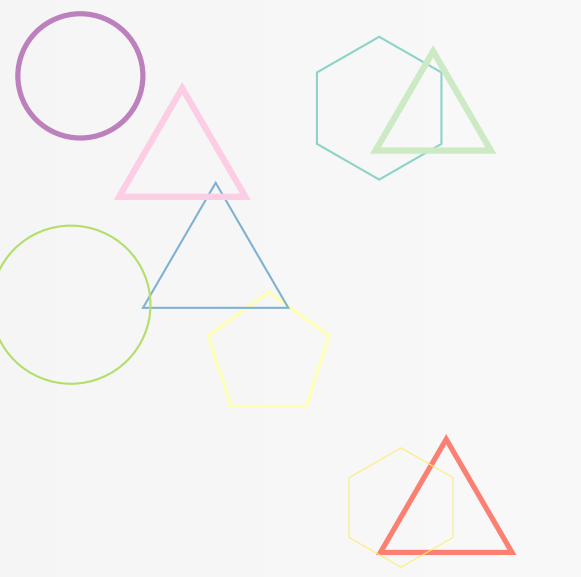[{"shape": "hexagon", "thickness": 1, "radius": 0.62, "center": [0.652, 0.812]}, {"shape": "pentagon", "thickness": 1.5, "radius": 0.55, "center": [0.462, 0.384]}, {"shape": "triangle", "thickness": 2.5, "radius": 0.65, "center": [0.768, 0.108]}, {"shape": "triangle", "thickness": 1, "radius": 0.72, "center": [0.371, 0.538]}, {"shape": "circle", "thickness": 1, "radius": 0.68, "center": [0.122, 0.472]}, {"shape": "triangle", "thickness": 3, "radius": 0.63, "center": [0.314, 0.721]}, {"shape": "circle", "thickness": 2.5, "radius": 0.54, "center": [0.138, 0.868]}, {"shape": "triangle", "thickness": 3, "radius": 0.57, "center": [0.745, 0.796]}, {"shape": "hexagon", "thickness": 0.5, "radius": 0.52, "center": [0.69, 0.12]}]